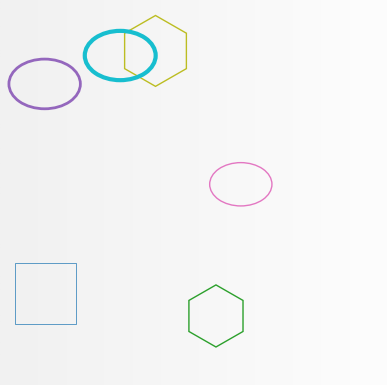[{"shape": "square", "thickness": 0.5, "radius": 0.4, "center": [0.117, 0.238]}, {"shape": "hexagon", "thickness": 1, "radius": 0.4, "center": [0.557, 0.179]}, {"shape": "oval", "thickness": 2, "radius": 0.46, "center": [0.115, 0.782]}, {"shape": "oval", "thickness": 1, "radius": 0.4, "center": [0.621, 0.521]}, {"shape": "hexagon", "thickness": 1, "radius": 0.46, "center": [0.401, 0.868]}, {"shape": "oval", "thickness": 3, "radius": 0.46, "center": [0.31, 0.856]}]